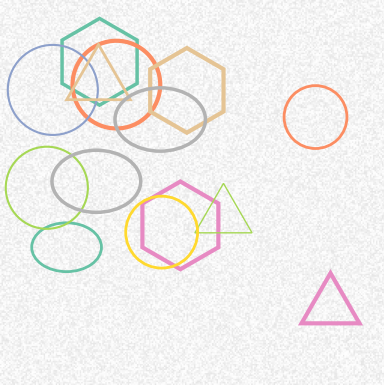[{"shape": "hexagon", "thickness": 2.5, "radius": 0.56, "center": [0.259, 0.839]}, {"shape": "oval", "thickness": 2, "radius": 0.45, "center": [0.173, 0.358]}, {"shape": "circle", "thickness": 3, "radius": 0.57, "center": [0.302, 0.78]}, {"shape": "circle", "thickness": 2, "radius": 0.41, "center": [0.82, 0.696]}, {"shape": "circle", "thickness": 1.5, "radius": 0.58, "center": [0.137, 0.766]}, {"shape": "triangle", "thickness": 3, "radius": 0.43, "center": [0.858, 0.204]}, {"shape": "hexagon", "thickness": 3, "radius": 0.57, "center": [0.469, 0.415]}, {"shape": "circle", "thickness": 1.5, "radius": 0.53, "center": [0.122, 0.512]}, {"shape": "triangle", "thickness": 1, "radius": 0.43, "center": [0.58, 0.438]}, {"shape": "circle", "thickness": 2, "radius": 0.47, "center": [0.42, 0.397]}, {"shape": "triangle", "thickness": 2, "radius": 0.48, "center": [0.256, 0.789]}, {"shape": "hexagon", "thickness": 3, "radius": 0.55, "center": [0.485, 0.765]}, {"shape": "oval", "thickness": 2.5, "radius": 0.59, "center": [0.416, 0.69]}, {"shape": "oval", "thickness": 2.5, "radius": 0.58, "center": [0.25, 0.529]}]